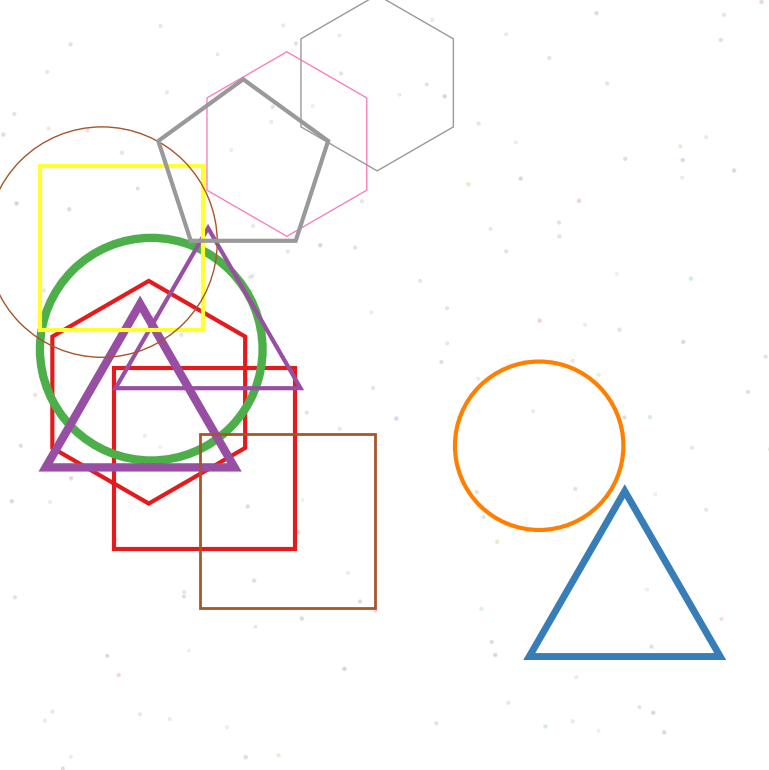[{"shape": "hexagon", "thickness": 1.5, "radius": 0.72, "center": [0.193, 0.491]}, {"shape": "square", "thickness": 1.5, "radius": 0.59, "center": [0.266, 0.405]}, {"shape": "triangle", "thickness": 2.5, "radius": 0.72, "center": [0.811, 0.219]}, {"shape": "circle", "thickness": 3, "radius": 0.72, "center": [0.196, 0.547]}, {"shape": "triangle", "thickness": 1.5, "radius": 0.69, "center": [0.27, 0.565]}, {"shape": "triangle", "thickness": 3, "radius": 0.71, "center": [0.182, 0.464]}, {"shape": "circle", "thickness": 1.5, "radius": 0.55, "center": [0.7, 0.421]}, {"shape": "square", "thickness": 1.5, "radius": 0.53, "center": [0.157, 0.678]}, {"shape": "circle", "thickness": 0.5, "radius": 0.75, "center": [0.132, 0.686]}, {"shape": "square", "thickness": 1, "radius": 0.57, "center": [0.373, 0.323]}, {"shape": "hexagon", "thickness": 0.5, "radius": 0.6, "center": [0.373, 0.813]}, {"shape": "hexagon", "thickness": 0.5, "radius": 0.57, "center": [0.49, 0.892]}, {"shape": "pentagon", "thickness": 1.5, "radius": 0.58, "center": [0.316, 0.781]}]